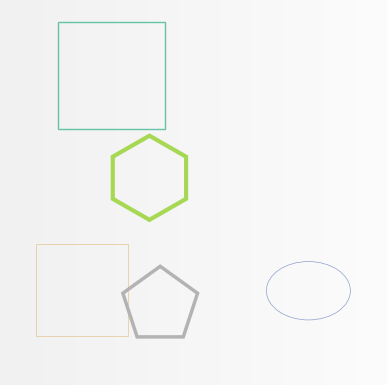[{"shape": "square", "thickness": 1, "radius": 0.69, "center": [0.288, 0.804]}, {"shape": "oval", "thickness": 0.5, "radius": 0.54, "center": [0.796, 0.245]}, {"shape": "hexagon", "thickness": 3, "radius": 0.55, "center": [0.386, 0.538]}, {"shape": "square", "thickness": 0.5, "radius": 0.6, "center": [0.211, 0.248]}, {"shape": "pentagon", "thickness": 2.5, "radius": 0.51, "center": [0.413, 0.207]}]